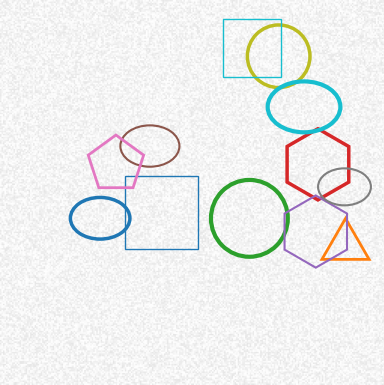[{"shape": "square", "thickness": 1, "radius": 0.48, "center": [0.42, 0.448]}, {"shape": "oval", "thickness": 2.5, "radius": 0.39, "center": [0.26, 0.433]}, {"shape": "triangle", "thickness": 2, "radius": 0.35, "center": [0.897, 0.362]}, {"shape": "circle", "thickness": 3, "radius": 0.5, "center": [0.648, 0.433]}, {"shape": "hexagon", "thickness": 2.5, "radius": 0.46, "center": [0.826, 0.573]}, {"shape": "hexagon", "thickness": 1.5, "radius": 0.47, "center": [0.82, 0.399]}, {"shape": "oval", "thickness": 1.5, "radius": 0.38, "center": [0.389, 0.621]}, {"shape": "pentagon", "thickness": 2, "radius": 0.38, "center": [0.301, 0.574]}, {"shape": "oval", "thickness": 1.5, "radius": 0.34, "center": [0.895, 0.515]}, {"shape": "circle", "thickness": 2.5, "radius": 0.41, "center": [0.724, 0.854]}, {"shape": "oval", "thickness": 3, "radius": 0.47, "center": [0.79, 0.722]}, {"shape": "square", "thickness": 1, "radius": 0.38, "center": [0.655, 0.875]}]